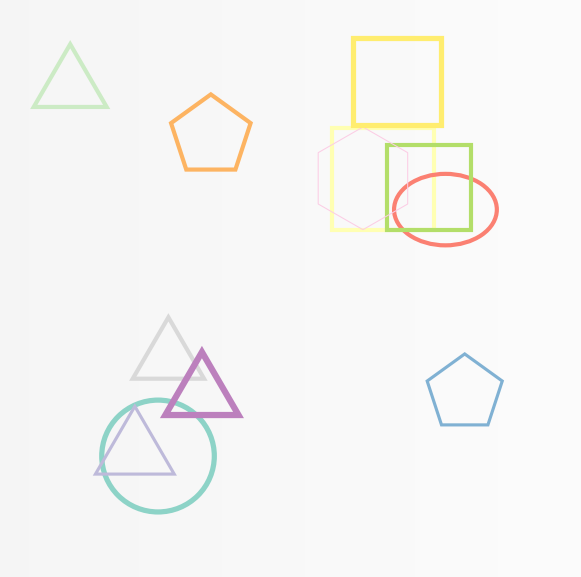[{"shape": "circle", "thickness": 2.5, "radius": 0.48, "center": [0.272, 0.209]}, {"shape": "square", "thickness": 2, "radius": 0.44, "center": [0.659, 0.69]}, {"shape": "triangle", "thickness": 1.5, "radius": 0.39, "center": [0.232, 0.217]}, {"shape": "oval", "thickness": 2, "radius": 0.44, "center": [0.766, 0.636]}, {"shape": "pentagon", "thickness": 1.5, "radius": 0.34, "center": [0.8, 0.318]}, {"shape": "pentagon", "thickness": 2, "radius": 0.36, "center": [0.363, 0.764]}, {"shape": "square", "thickness": 2, "radius": 0.36, "center": [0.738, 0.674]}, {"shape": "hexagon", "thickness": 0.5, "radius": 0.44, "center": [0.624, 0.69]}, {"shape": "triangle", "thickness": 2, "radius": 0.35, "center": [0.29, 0.379]}, {"shape": "triangle", "thickness": 3, "radius": 0.36, "center": [0.347, 0.317]}, {"shape": "triangle", "thickness": 2, "radius": 0.36, "center": [0.121, 0.85]}, {"shape": "square", "thickness": 2.5, "radius": 0.38, "center": [0.682, 0.858]}]